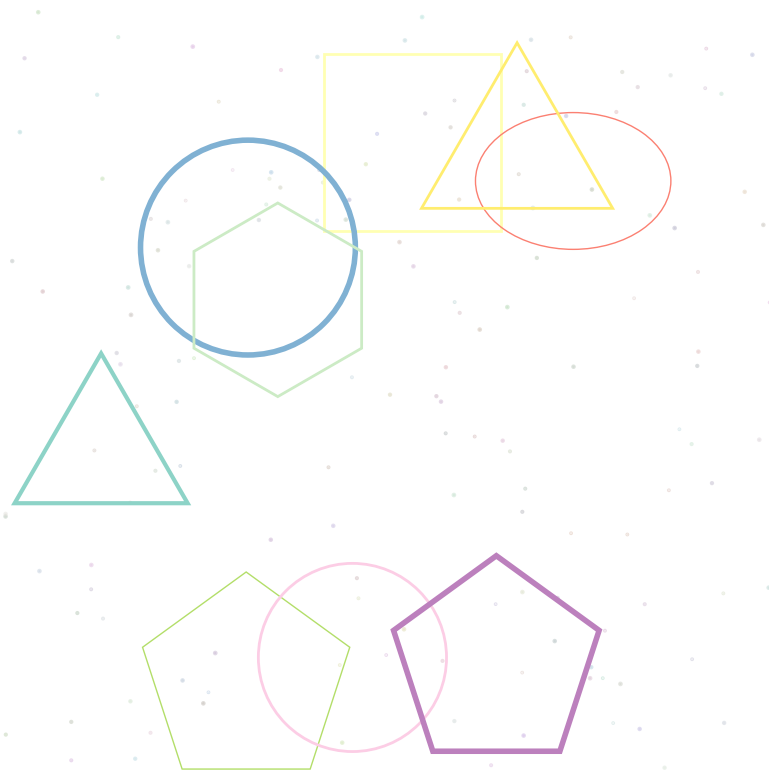[{"shape": "triangle", "thickness": 1.5, "radius": 0.65, "center": [0.131, 0.411]}, {"shape": "square", "thickness": 1, "radius": 0.57, "center": [0.536, 0.815]}, {"shape": "oval", "thickness": 0.5, "radius": 0.63, "center": [0.744, 0.765]}, {"shape": "circle", "thickness": 2, "radius": 0.7, "center": [0.322, 0.678]}, {"shape": "pentagon", "thickness": 0.5, "radius": 0.71, "center": [0.32, 0.116]}, {"shape": "circle", "thickness": 1, "radius": 0.61, "center": [0.458, 0.146]}, {"shape": "pentagon", "thickness": 2, "radius": 0.7, "center": [0.645, 0.138]}, {"shape": "hexagon", "thickness": 1, "radius": 0.63, "center": [0.361, 0.611]}, {"shape": "triangle", "thickness": 1, "radius": 0.72, "center": [0.672, 0.801]}]